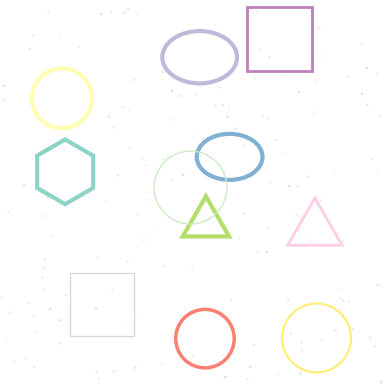[{"shape": "hexagon", "thickness": 3, "radius": 0.42, "center": [0.169, 0.554]}, {"shape": "circle", "thickness": 3, "radius": 0.39, "center": [0.161, 0.745]}, {"shape": "oval", "thickness": 3, "radius": 0.49, "center": [0.519, 0.851]}, {"shape": "circle", "thickness": 2.5, "radius": 0.38, "center": [0.532, 0.12]}, {"shape": "oval", "thickness": 3, "radius": 0.43, "center": [0.596, 0.593]}, {"shape": "triangle", "thickness": 3, "radius": 0.35, "center": [0.535, 0.421]}, {"shape": "triangle", "thickness": 2, "radius": 0.41, "center": [0.818, 0.404]}, {"shape": "square", "thickness": 1, "radius": 0.41, "center": [0.265, 0.21]}, {"shape": "square", "thickness": 2, "radius": 0.42, "center": [0.726, 0.899]}, {"shape": "circle", "thickness": 1, "radius": 0.47, "center": [0.495, 0.513]}, {"shape": "circle", "thickness": 1.5, "radius": 0.45, "center": [0.822, 0.122]}]